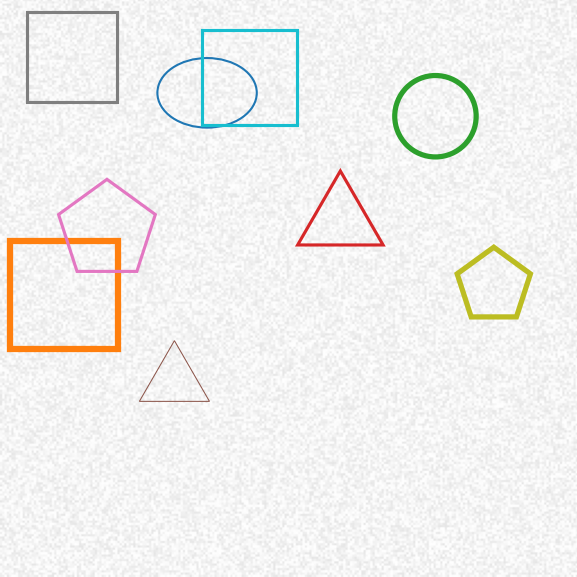[{"shape": "oval", "thickness": 1, "radius": 0.43, "center": [0.359, 0.838]}, {"shape": "square", "thickness": 3, "radius": 0.47, "center": [0.11, 0.488]}, {"shape": "circle", "thickness": 2.5, "radius": 0.35, "center": [0.754, 0.798]}, {"shape": "triangle", "thickness": 1.5, "radius": 0.43, "center": [0.589, 0.618]}, {"shape": "triangle", "thickness": 0.5, "radius": 0.35, "center": [0.302, 0.339]}, {"shape": "pentagon", "thickness": 1.5, "radius": 0.44, "center": [0.185, 0.6]}, {"shape": "square", "thickness": 1.5, "radius": 0.39, "center": [0.125, 0.9]}, {"shape": "pentagon", "thickness": 2.5, "radius": 0.33, "center": [0.855, 0.504]}, {"shape": "square", "thickness": 1.5, "radius": 0.41, "center": [0.433, 0.865]}]